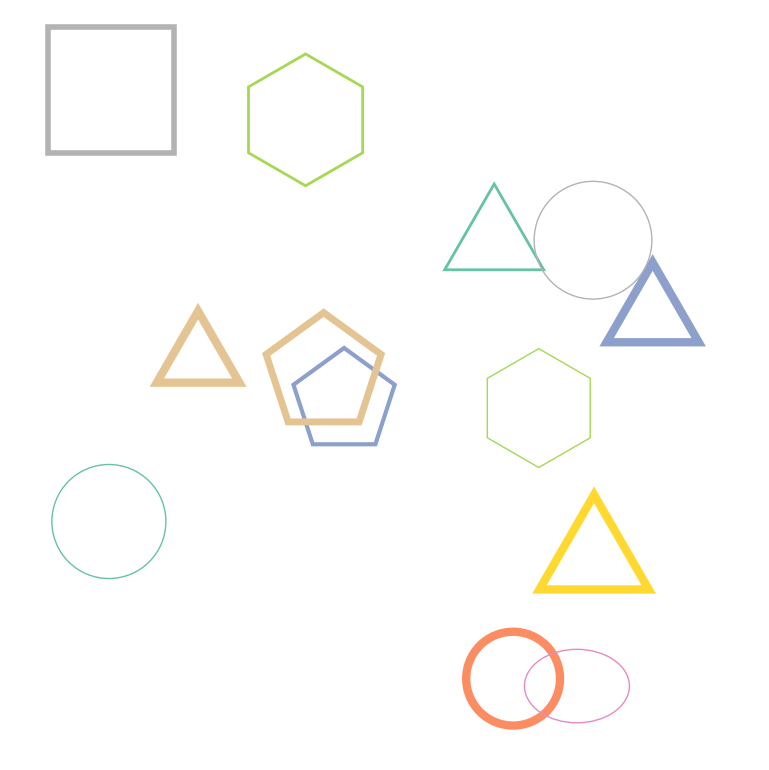[{"shape": "triangle", "thickness": 1, "radius": 0.37, "center": [0.642, 0.687]}, {"shape": "circle", "thickness": 0.5, "radius": 0.37, "center": [0.141, 0.323]}, {"shape": "circle", "thickness": 3, "radius": 0.3, "center": [0.666, 0.119]}, {"shape": "triangle", "thickness": 3, "radius": 0.35, "center": [0.848, 0.59]}, {"shape": "pentagon", "thickness": 1.5, "radius": 0.35, "center": [0.447, 0.479]}, {"shape": "oval", "thickness": 0.5, "radius": 0.34, "center": [0.749, 0.109]}, {"shape": "hexagon", "thickness": 0.5, "radius": 0.39, "center": [0.7, 0.47]}, {"shape": "hexagon", "thickness": 1, "radius": 0.43, "center": [0.397, 0.844]}, {"shape": "triangle", "thickness": 3, "radius": 0.41, "center": [0.772, 0.275]}, {"shape": "triangle", "thickness": 3, "radius": 0.31, "center": [0.257, 0.534]}, {"shape": "pentagon", "thickness": 2.5, "radius": 0.39, "center": [0.42, 0.516]}, {"shape": "circle", "thickness": 0.5, "radius": 0.38, "center": [0.77, 0.688]}, {"shape": "square", "thickness": 2, "radius": 0.41, "center": [0.144, 0.883]}]